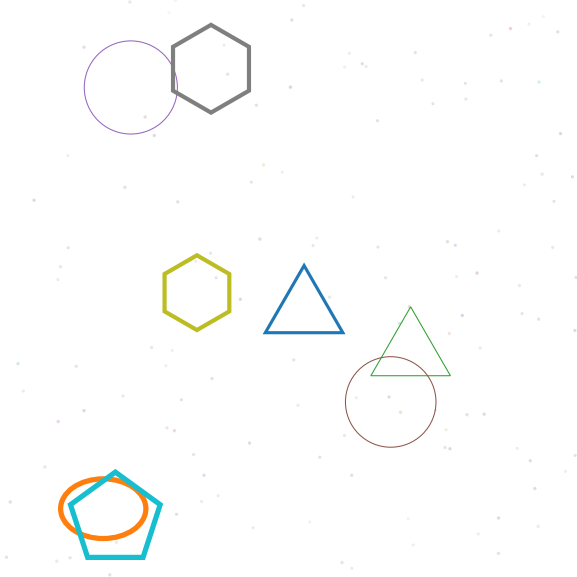[{"shape": "triangle", "thickness": 1.5, "radius": 0.39, "center": [0.527, 0.462]}, {"shape": "oval", "thickness": 2.5, "radius": 0.37, "center": [0.179, 0.118]}, {"shape": "triangle", "thickness": 0.5, "radius": 0.4, "center": [0.711, 0.388]}, {"shape": "circle", "thickness": 0.5, "radius": 0.4, "center": [0.227, 0.848]}, {"shape": "circle", "thickness": 0.5, "radius": 0.39, "center": [0.677, 0.303]}, {"shape": "hexagon", "thickness": 2, "radius": 0.38, "center": [0.365, 0.88]}, {"shape": "hexagon", "thickness": 2, "radius": 0.32, "center": [0.341, 0.492]}, {"shape": "pentagon", "thickness": 2.5, "radius": 0.41, "center": [0.2, 0.1]}]